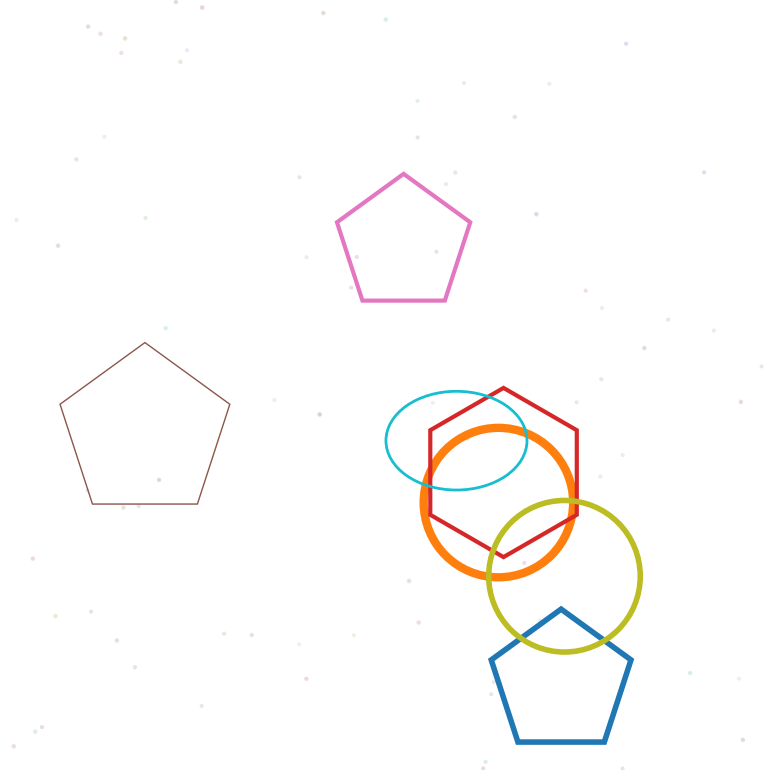[{"shape": "pentagon", "thickness": 2, "radius": 0.48, "center": [0.729, 0.113]}, {"shape": "circle", "thickness": 3, "radius": 0.49, "center": [0.647, 0.347]}, {"shape": "hexagon", "thickness": 1.5, "radius": 0.55, "center": [0.654, 0.386]}, {"shape": "pentagon", "thickness": 0.5, "radius": 0.58, "center": [0.188, 0.439]}, {"shape": "pentagon", "thickness": 1.5, "radius": 0.45, "center": [0.524, 0.683]}, {"shape": "circle", "thickness": 2, "radius": 0.49, "center": [0.733, 0.252]}, {"shape": "oval", "thickness": 1, "radius": 0.46, "center": [0.593, 0.428]}]